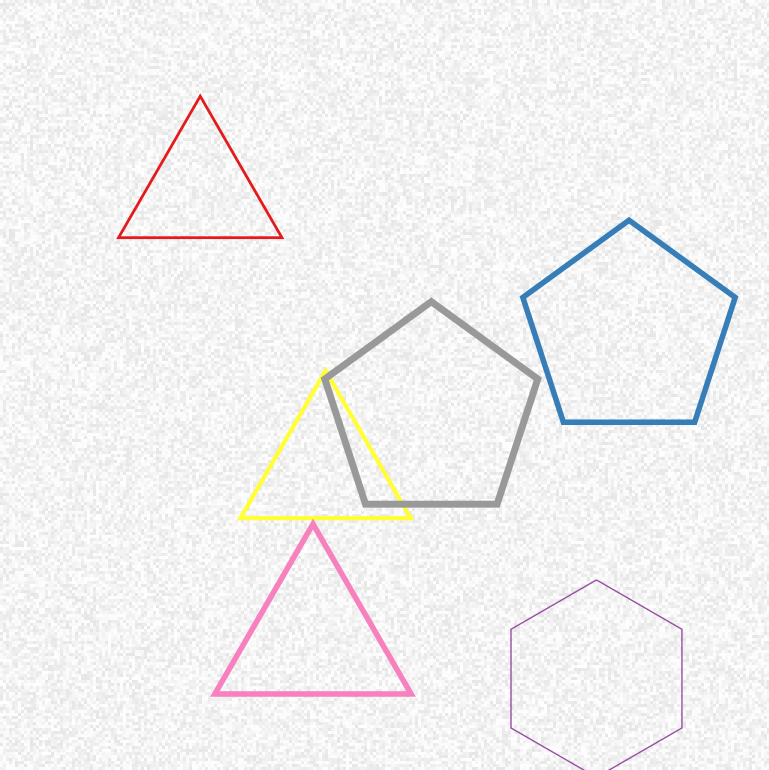[{"shape": "triangle", "thickness": 1, "radius": 0.61, "center": [0.26, 0.753]}, {"shape": "pentagon", "thickness": 2, "radius": 0.72, "center": [0.817, 0.569]}, {"shape": "hexagon", "thickness": 0.5, "radius": 0.64, "center": [0.775, 0.119]}, {"shape": "triangle", "thickness": 1.5, "radius": 0.64, "center": [0.423, 0.391]}, {"shape": "triangle", "thickness": 2, "radius": 0.74, "center": [0.406, 0.172]}, {"shape": "pentagon", "thickness": 2.5, "radius": 0.73, "center": [0.56, 0.463]}]